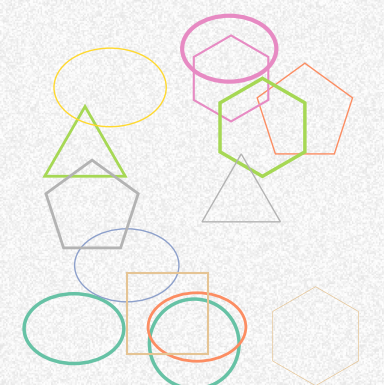[{"shape": "oval", "thickness": 2.5, "radius": 0.65, "center": [0.192, 0.146]}, {"shape": "circle", "thickness": 2.5, "radius": 0.58, "center": [0.505, 0.107]}, {"shape": "pentagon", "thickness": 1, "radius": 0.65, "center": [0.792, 0.706]}, {"shape": "oval", "thickness": 2, "radius": 0.63, "center": [0.512, 0.151]}, {"shape": "oval", "thickness": 1, "radius": 0.68, "center": [0.329, 0.311]}, {"shape": "hexagon", "thickness": 1.5, "radius": 0.56, "center": [0.6, 0.796]}, {"shape": "oval", "thickness": 3, "radius": 0.61, "center": [0.595, 0.874]}, {"shape": "triangle", "thickness": 2, "radius": 0.6, "center": [0.221, 0.603]}, {"shape": "hexagon", "thickness": 2.5, "radius": 0.64, "center": [0.682, 0.669]}, {"shape": "oval", "thickness": 1, "radius": 0.73, "center": [0.286, 0.773]}, {"shape": "hexagon", "thickness": 0.5, "radius": 0.64, "center": [0.82, 0.127]}, {"shape": "square", "thickness": 1.5, "radius": 0.52, "center": [0.435, 0.186]}, {"shape": "pentagon", "thickness": 2, "radius": 0.63, "center": [0.239, 0.458]}, {"shape": "triangle", "thickness": 1, "radius": 0.59, "center": [0.627, 0.483]}]